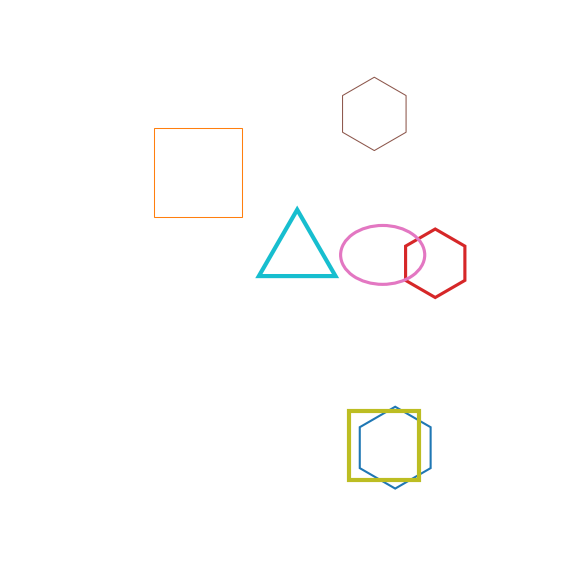[{"shape": "hexagon", "thickness": 1, "radius": 0.35, "center": [0.684, 0.224]}, {"shape": "square", "thickness": 0.5, "radius": 0.38, "center": [0.343, 0.7]}, {"shape": "hexagon", "thickness": 1.5, "radius": 0.3, "center": [0.754, 0.543]}, {"shape": "hexagon", "thickness": 0.5, "radius": 0.32, "center": [0.648, 0.802]}, {"shape": "oval", "thickness": 1.5, "radius": 0.36, "center": [0.663, 0.558]}, {"shape": "square", "thickness": 2, "radius": 0.3, "center": [0.665, 0.228]}, {"shape": "triangle", "thickness": 2, "radius": 0.38, "center": [0.515, 0.559]}]